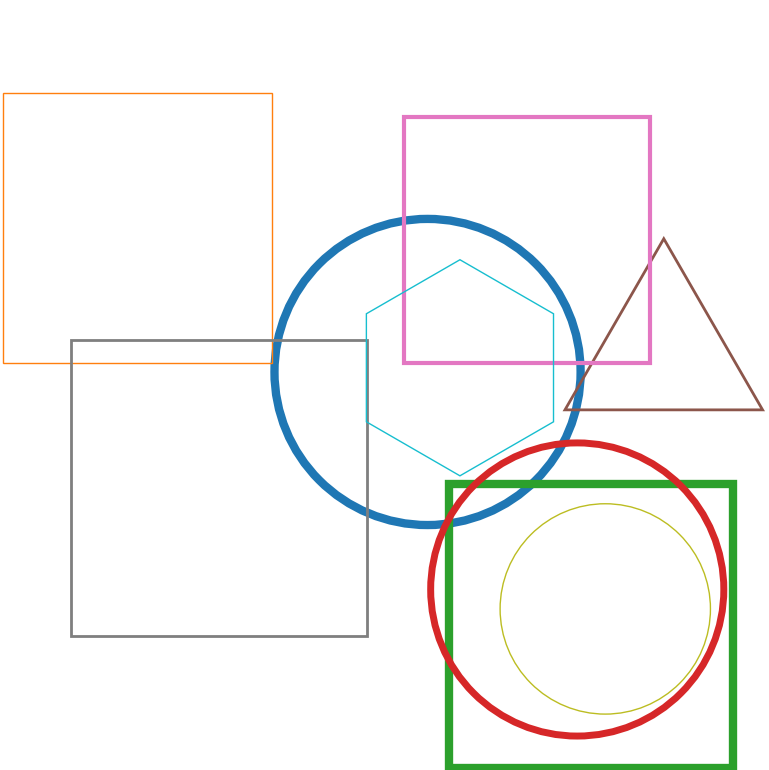[{"shape": "circle", "thickness": 3, "radius": 0.99, "center": [0.555, 0.517]}, {"shape": "square", "thickness": 0.5, "radius": 0.88, "center": [0.178, 0.704]}, {"shape": "square", "thickness": 3, "radius": 0.92, "center": [0.768, 0.187]}, {"shape": "circle", "thickness": 2.5, "radius": 0.95, "center": [0.75, 0.234]}, {"shape": "triangle", "thickness": 1, "radius": 0.74, "center": [0.862, 0.542]}, {"shape": "square", "thickness": 1.5, "radius": 0.8, "center": [0.684, 0.688]}, {"shape": "square", "thickness": 1, "radius": 0.96, "center": [0.284, 0.366]}, {"shape": "circle", "thickness": 0.5, "radius": 0.68, "center": [0.786, 0.209]}, {"shape": "hexagon", "thickness": 0.5, "radius": 0.7, "center": [0.597, 0.522]}]